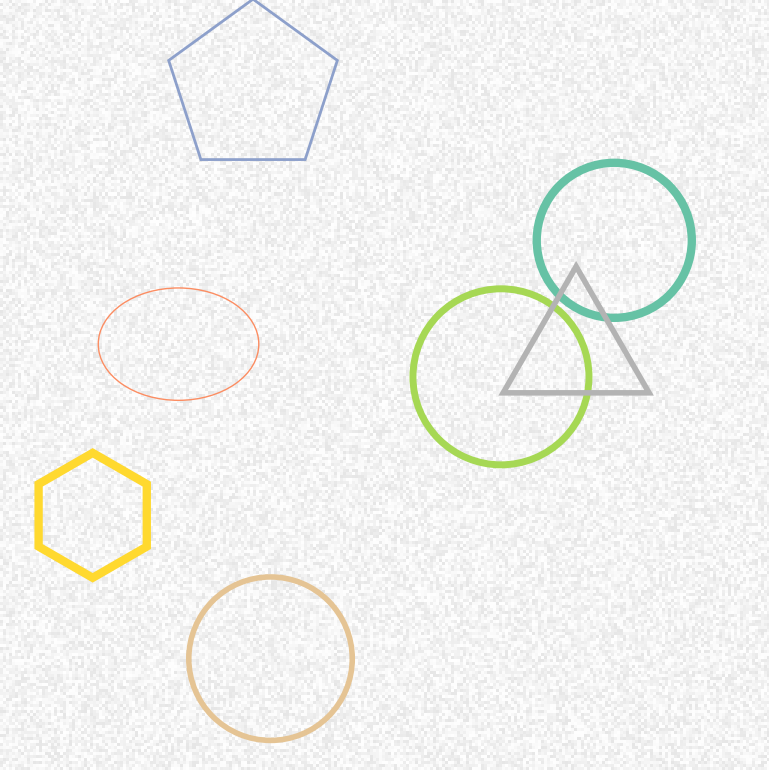[{"shape": "circle", "thickness": 3, "radius": 0.5, "center": [0.798, 0.688]}, {"shape": "oval", "thickness": 0.5, "radius": 0.52, "center": [0.232, 0.553]}, {"shape": "pentagon", "thickness": 1, "radius": 0.58, "center": [0.329, 0.886]}, {"shape": "circle", "thickness": 2.5, "radius": 0.57, "center": [0.651, 0.511]}, {"shape": "hexagon", "thickness": 3, "radius": 0.41, "center": [0.12, 0.331]}, {"shape": "circle", "thickness": 2, "radius": 0.53, "center": [0.351, 0.145]}, {"shape": "triangle", "thickness": 2, "radius": 0.55, "center": [0.748, 0.545]}]